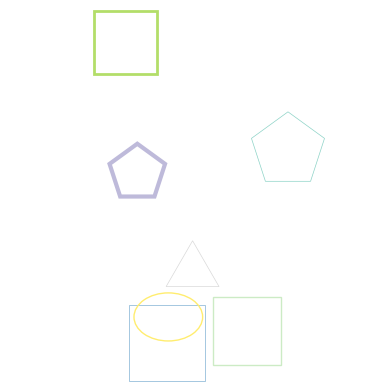[{"shape": "pentagon", "thickness": 0.5, "radius": 0.5, "center": [0.748, 0.61]}, {"shape": "pentagon", "thickness": 3, "radius": 0.38, "center": [0.357, 0.551]}, {"shape": "square", "thickness": 0.5, "radius": 0.49, "center": [0.434, 0.108]}, {"shape": "square", "thickness": 2, "radius": 0.41, "center": [0.326, 0.889]}, {"shape": "triangle", "thickness": 0.5, "radius": 0.4, "center": [0.5, 0.295]}, {"shape": "square", "thickness": 1, "radius": 0.44, "center": [0.643, 0.139]}, {"shape": "oval", "thickness": 1, "radius": 0.45, "center": [0.437, 0.177]}]